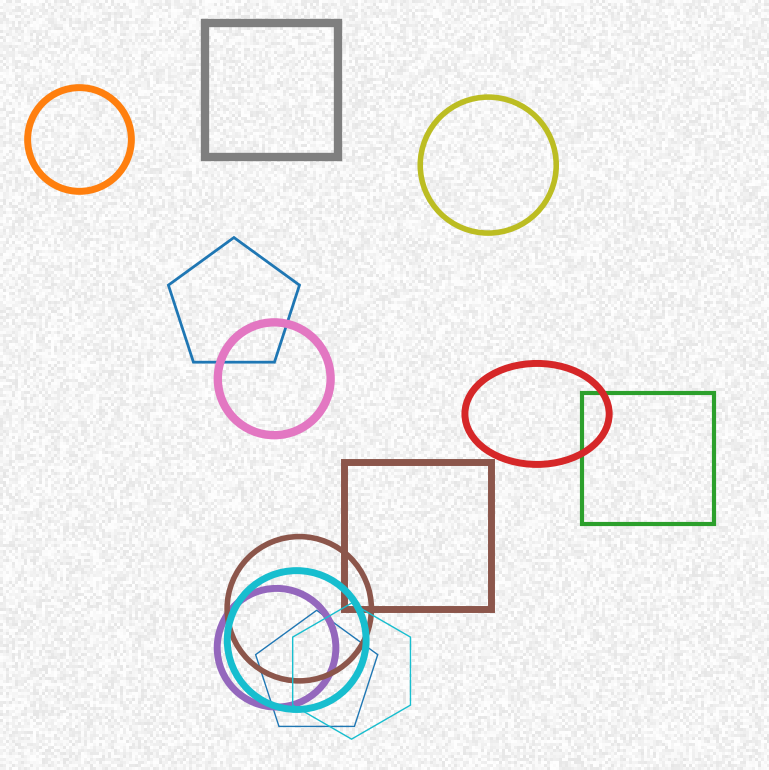[{"shape": "pentagon", "thickness": 1, "radius": 0.45, "center": [0.304, 0.602]}, {"shape": "pentagon", "thickness": 0.5, "radius": 0.42, "center": [0.411, 0.124]}, {"shape": "circle", "thickness": 2.5, "radius": 0.34, "center": [0.103, 0.819]}, {"shape": "square", "thickness": 1.5, "radius": 0.43, "center": [0.842, 0.404]}, {"shape": "oval", "thickness": 2.5, "radius": 0.47, "center": [0.697, 0.462]}, {"shape": "circle", "thickness": 2.5, "radius": 0.39, "center": [0.359, 0.159]}, {"shape": "square", "thickness": 2.5, "radius": 0.48, "center": [0.542, 0.304]}, {"shape": "circle", "thickness": 2, "radius": 0.47, "center": [0.389, 0.209]}, {"shape": "circle", "thickness": 3, "radius": 0.37, "center": [0.356, 0.508]}, {"shape": "square", "thickness": 3, "radius": 0.43, "center": [0.352, 0.883]}, {"shape": "circle", "thickness": 2, "radius": 0.44, "center": [0.634, 0.786]}, {"shape": "hexagon", "thickness": 0.5, "radius": 0.44, "center": [0.457, 0.128]}, {"shape": "circle", "thickness": 2.5, "radius": 0.45, "center": [0.385, 0.169]}]